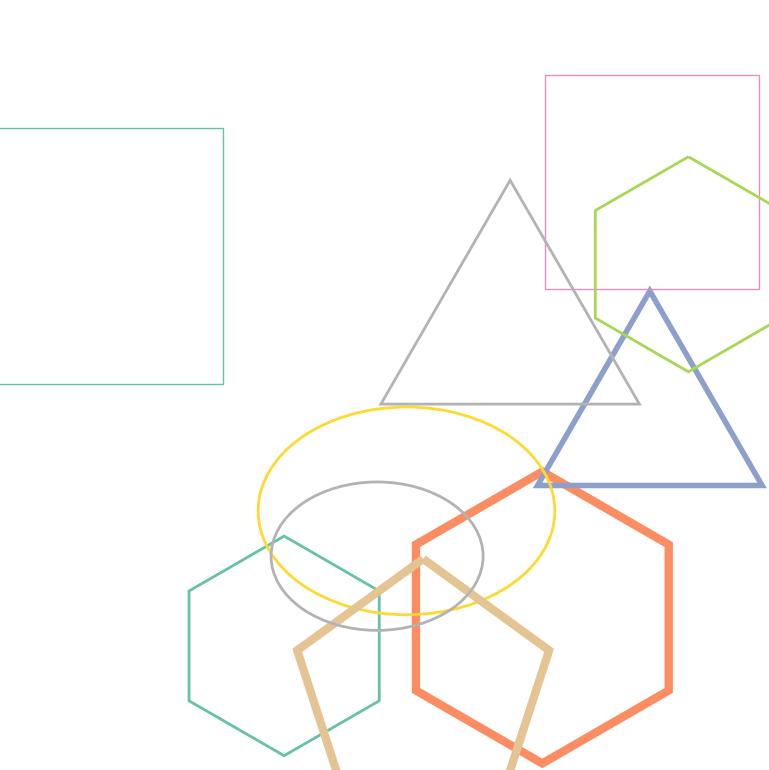[{"shape": "square", "thickness": 0.5, "radius": 0.83, "center": [0.122, 0.668]}, {"shape": "hexagon", "thickness": 1, "radius": 0.71, "center": [0.369, 0.161]}, {"shape": "hexagon", "thickness": 3, "radius": 0.95, "center": [0.704, 0.198]}, {"shape": "triangle", "thickness": 2, "radius": 0.84, "center": [0.844, 0.454]}, {"shape": "square", "thickness": 0.5, "radius": 0.7, "center": [0.847, 0.763]}, {"shape": "hexagon", "thickness": 1, "radius": 0.7, "center": [0.894, 0.657]}, {"shape": "oval", "thickness": 1, "radius": 0.96, "center": [0.528, 0.337]}, {"shape": "pentagon", "thickness": 3, "radius": 0.86, "center": [0.55, 0.102]}, {"shape": "triangle", "thickness": 1, "radius": 0.97, "center": [0.663, 0.572]}, {"shape": "oval", "thickness": 1, "radius": 0.69, "center": [0.49, 0.278]}]